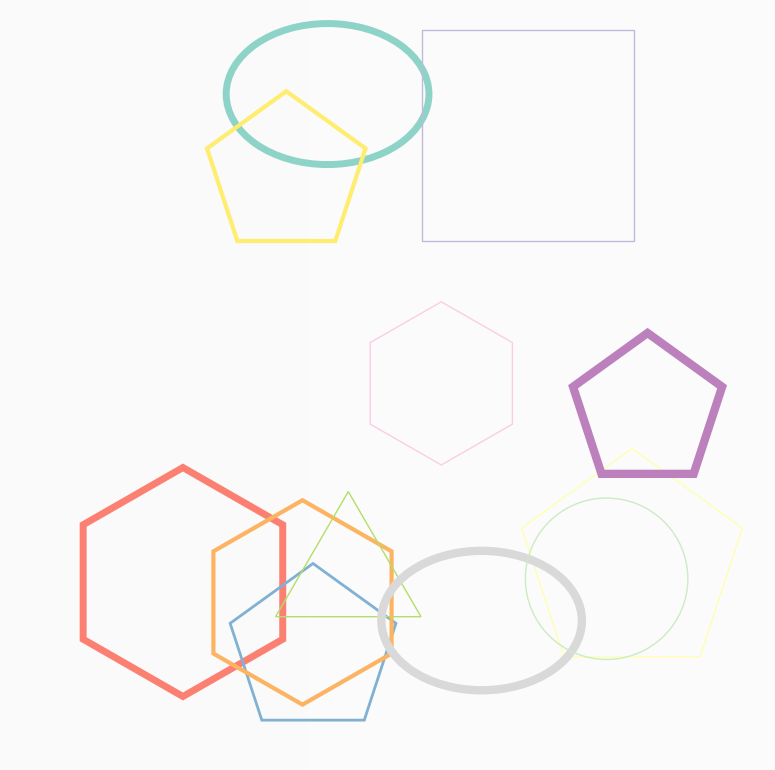[{"shape": "oval", "thickness": 2.5, "radius": 0.65, "center": [0.423, 0.878]}, {"shape": "pentagon", "thickness": 0.5, "radius": 0.75, "center": [0.815, 0.268]}, {"shape": "square", "thickness": 0.5, "radius": 0.68, "center": [0.681, 0.824]}, {"shape": "hexagon", "thickness": 2.5, "radius": 0.74, "center": [0.236, 0.244]}, {"shape": "pentagon", "thickness": 1, "radius": 0.56, "center": [0.404, 0.156]}, {"shape": "hexagon", "thickness": 1.5, "radius": 0.66, "center": [0.39, 0.218]}, {"shape": "triangle", "thickness": 0.5, "radius": 0.54, "center": [0.449, 0.253]}, {"shape": "hexagon", "thickness": 0.5, "radius": 0.53, "center": [0.569, 0.502]}, {"shape": "oval", "thickness": 3, "radius": 0.65, "center": [0.621, 0.194]}, {"shape": "pentagon", "thickness": 3, "radius": 0.51, "center": [0.836, 0.466]}, {"shape": "circle", "thickness": 0.5, "radius": 0.52, "center": [0.783, 0.248]}, {"shape": "pentagon", "thickness": 1.5, "radius": 0.54, "center": [0.369, 0.774]}]